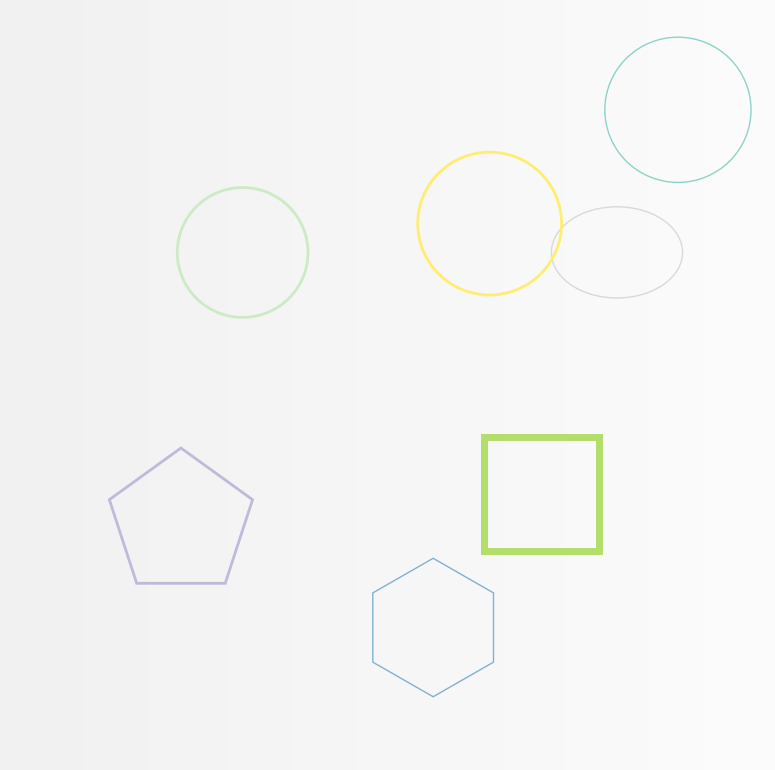[{"shape": "circle", "thickness": 0.5, "radius": 0.47, "center": [0.875, 0.857]}, {"shape": "pentagon", "thickness": 1, "radius": 0.49, "center": [0.233, 0.321]}, {"shape": "hexagon", "thickness": 0.5, "radius": 0.45, "center": [0.559, 0.185]}, {"shape": "square", "thickness": 2.5, "radius": 0.37, "center": [0.699, 0.359]}, {"shape": "oval", "thickness": 0.5, "radius": 0.42, "center": [0.796, 0.672]}, {"shape": "circle", "thickness": 1, "radius": 0.42, "center": [0.313, 0.672]}, {"shape": "circle", "thickness": 1, "radius": 0.46, "center": [0.632, 0.71]}]